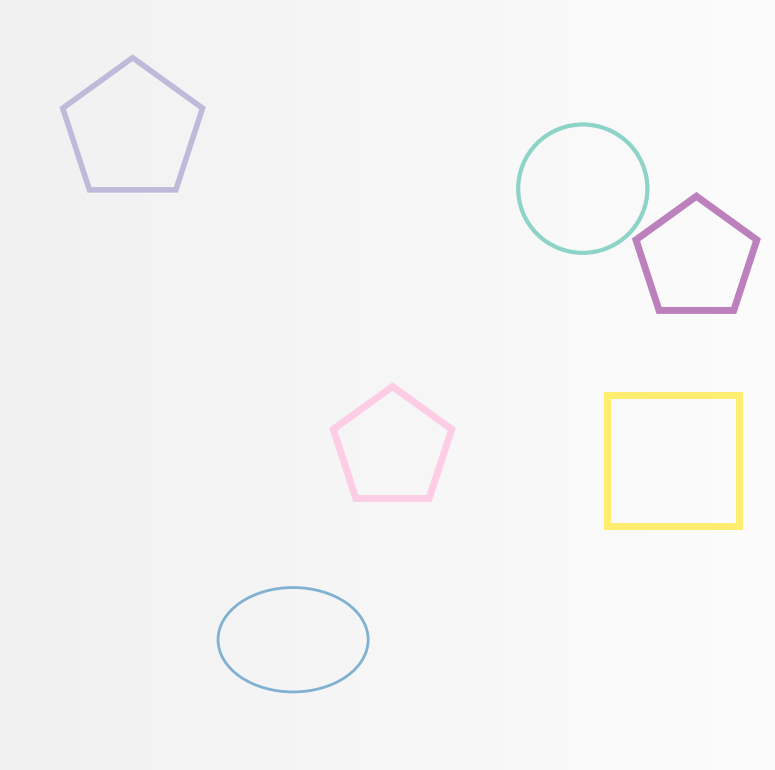[{"shape": "circle", "thickness": 1.5, "radius": 0.42, "center": [0.752, 0.755]}, {"shape": "pentagon", "thickness": 2, "radius": 0.47, "center": [0.171, 0.83]}, {"shape": "oval", "thickness": 1, "radius": 0.48, "center": [0.378, 0.169]}, {"shape": "pentagon", "thickness": 2.5, "radius": 0.4, "center": [0.506, 0.418]}, {"shape": "pentagon", "thickness": 2.5, "radius": 0.41, "center": [0.899, 0.663]}, {"shape": "square", "thickness": 2.5, "radius": 0.43, "center": [0.868, 0.402]}]